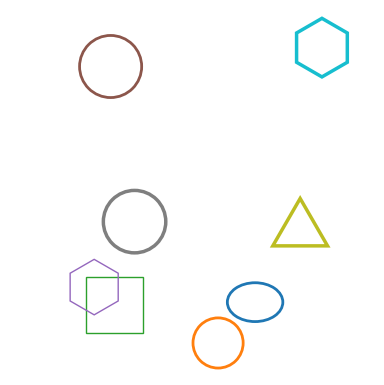[{"shape": "oval", "thickness": 2, "radius": 0.36, "center": [0.663, 0.215]}, {"shape": "circle", "thickness": 2, "radius": 0.33, "center": [0.566, 0.109]}, {"shape": "square", "thickness": 1, "radius": 0.37, "center": [0.297, 0.208]}, {"shape": "hexagon", "thickness": 1, "radius": 0.36, "center": [0.245, 0.254]}, {"shape": "circle", "thickness": 2, "radius": 0.4, "center": [0.287, 0.827]}, {"shape": "circle", "thickness": 2.5, "radius": 0.41, "center": [0.35, 0.424]}, {"shape": "triangle", "thickness": 2.5, "radius": 0.41, "center": [0.78, 0.402]}, {"shape": "hexagon", "thickness": 2.5, "radius": 0.38, "center": [0.836, 0.876]}]